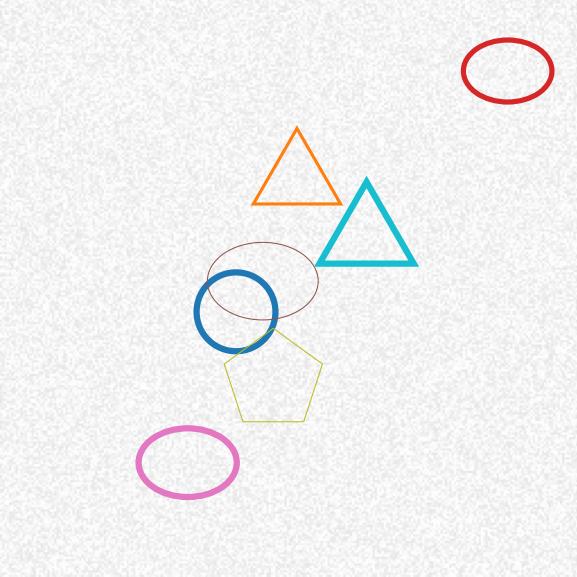[{"shape": "circle", "thickness": 3, "radius": 0.34, "center": [0.409, 0.459]}, {"shape": "triangle", "thickness": 1.5, "radius": 0.44, "center": [0.514, 0.69]}, {"shape": "oval", "thickness": 2.5, "radius": 0.38, "center": [0.879, 0.876]}, {"shape": "oval", "thickness": 0.5, "radius": 0.48, "center": [0.455, 0.512]}, {"shape": "oval", "thickness": 3, "radius": 0.42, "center": [0.325, 0.198]}, {"shape": "pentagon", "thickness": 0.5, "radius": 0.45, "center": [0.473, 0.341]}, {"shape": "triangle", "thickness": 3, "radius": 0.47, "center": [0.635, 0.59]}]